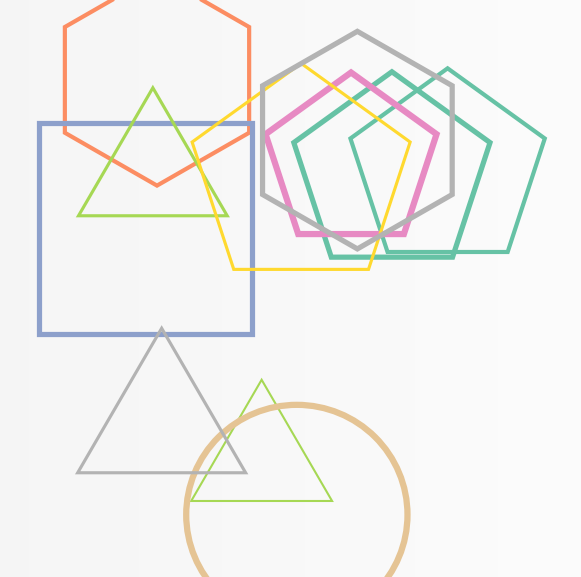[{"shape": "pentagon", "thickness": 2.5, "radius": 0.89, "center": [0.674, 0.697]}, {"shape": "pentagon", "thickness": 2, "radius": 0.88, "center": [0.77, 0.705]}, {"shape": "hexagon", "thickness": 2, "radius": 0.92, "center": [0.27, 0.861]}, {"shape": "square", "thickness": 2.5, "radius": 0.91, "center": [0.251, 0.603]}, {"shape": "pentagon", "thickness": 3, "radius": 0.77, "center": [0.604, 0.719]}, {"shape": "triangle", "thickness": 1.5, "radius": 0.74, "center": [0.263, 0.699]}, {"shape": "triangle", "thickness": 1, "radius": 0.7, "center": [0.45, 0.202]}, {"shape": "pentagon", "thickness": 1.5, "radius": 0.99, "center": [0.518, 0.692]}, {"shape": "circle", "thickness": 3, "radius": 0.95, "center": [0.511, 0.108]}, {"shape": "hexagon", "thickness": 2.5, "radius": 0.94, "center": [0.615, 0.757]}, {"shape": "triangle", "thickness": 1.5, "radius": 0.83, "center": [0.278, 0.264]}]